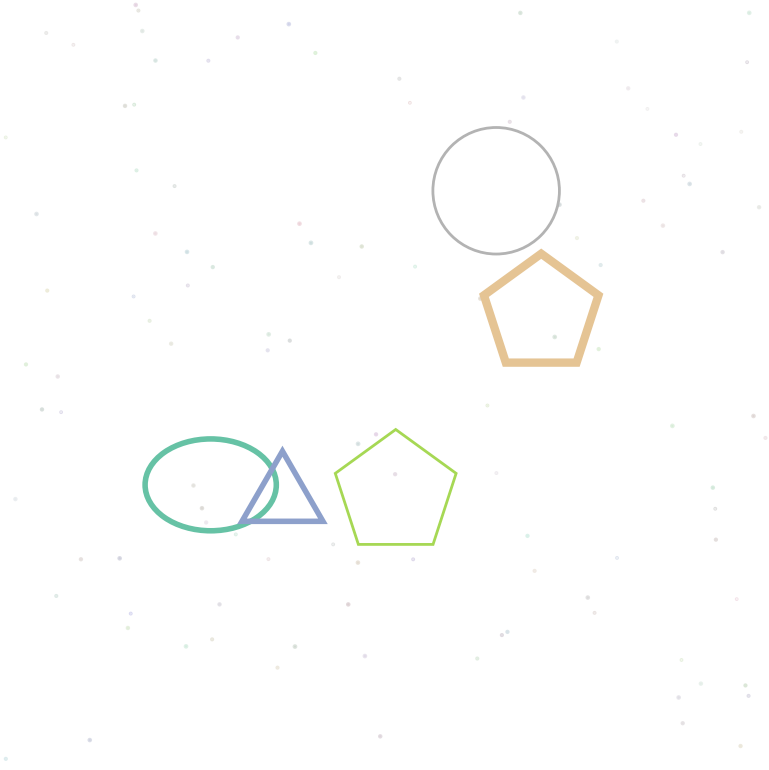[{"shape": "oval", "thickness": 2, "radius": 0.43, "center": [0.274, 0.37]}, {"shape": "triangle", "thickness": 2, "radius": 0.3, "center": [0.367, 0.353]}, {"shape": "pentagon", "thickness": 1, "radius": 0.41, "center": [0.514, 0.36]}, {"shape": "pentagon", "thickness": 3, "radius": 0.39, "center": [0.703, 0.592]}, {"shape": "circle", "thickness": 1, "radius": 0.41, "center": [0.644, 0.752]}]